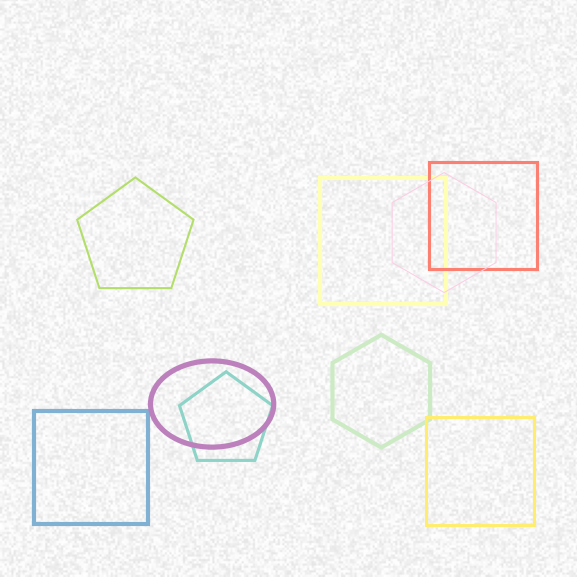[{"shape": "pentagon", "thickness": 1.5, "radius": 0.42, "center": [0.392, 0.271]}, {"shape": "square", "thickness": 2, "radius": 0.55, "center": [0.664, 0.582]}, {"shape": "square", "thickness": 1.5, "radius": 0.47, "center": [0.836, 0.626]}, {"shape": "square", "thickness": 2, "radius": 0.49, "center": [0.157, 0.19]}, {"shape": "pentagon", "thickness": 1, "radius": 0.53, "center": [0.234, 0.586]}, {"shape": "hexagon", "thickness": 0.5, "radius": 0.52, "center": [0.769, 0.596]}, {"shape": "oval", "thickness": 2.5, "radius": 0.53, "center": [0.367, 0.3]}, {"shape": "hexagon", "thickness": 2, "radius": 0.49, "center": [0.66, 0.322]}, {"shape": "square", "thickness": 1.5, "radius": 0.47, "center": [0.832, 0.184]}]